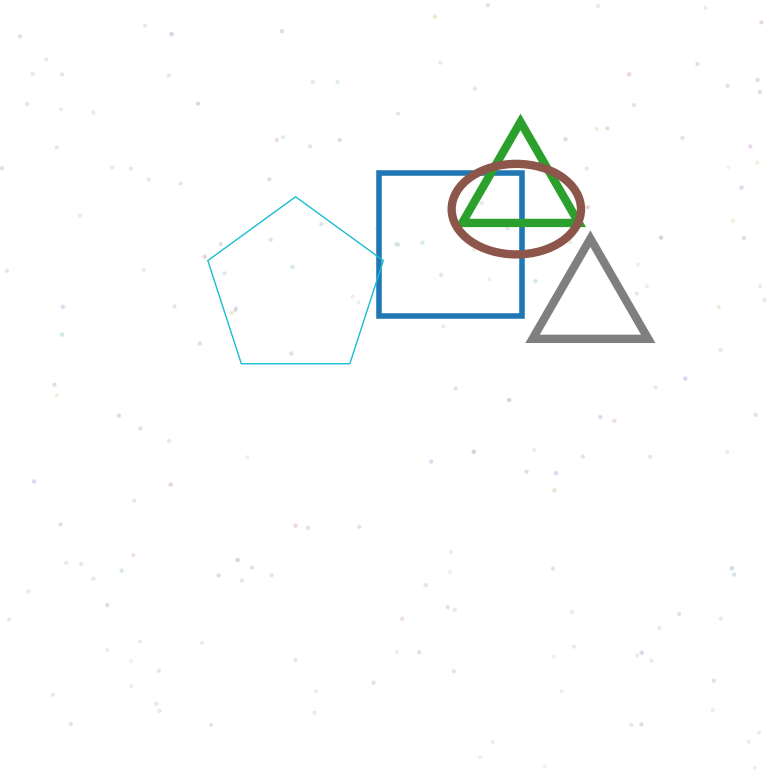[{"shape": "square", "thickness": 2, "radius": 0.46, "center": [0.585, 0.683]}, {"shape": "triangle", "thickness": 3, "radius": 0.44, "center": [0.676, 0.754]}, {"shape": "oval", "thickness": 3, "radius": 0.42, "center": [0.671, 0.728]}, {"shape": "triangle", "thickness": 3, "radius": 0.43, "center": [0.767, 0.603]}, {"shape": "pentagon", "thickness": 0.5, "radius": 0.6, "center": [0.384, 0.625]}]